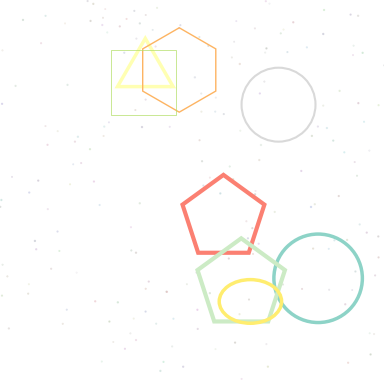[{"shape": "circle", "thickness": 2.5, "radius": 0.57, "center": [0.826, 0.277]}, {"shape": "triangle", "thickness": 2.5, "radius": 0.42, "center": [0.377, 0.817]}, {"shape": "pentagon", "thickness": 3, "radius": 0.56, "center": [0.58, 0.434]}, {"shape": "hexagon", "thickness": 1, "radius": 0.55, "center": [0.466, 0.818]}, {"shape": "square", "thickness": 0.5, "radius": 0.42, "center": [0.372, 0.786]}, {"shape": "circle", "thickness": 1.5, "radius": 0.48, "center": [0.723, 0.728]}, {"shape": "pentagon", "thickness": 3, "radius": 0.6, "center": [0.627, 0.262]}, {"shape": "oval", "thickness": 2.5, "radius": 0.4, "center": [0.65, 0.217]}]